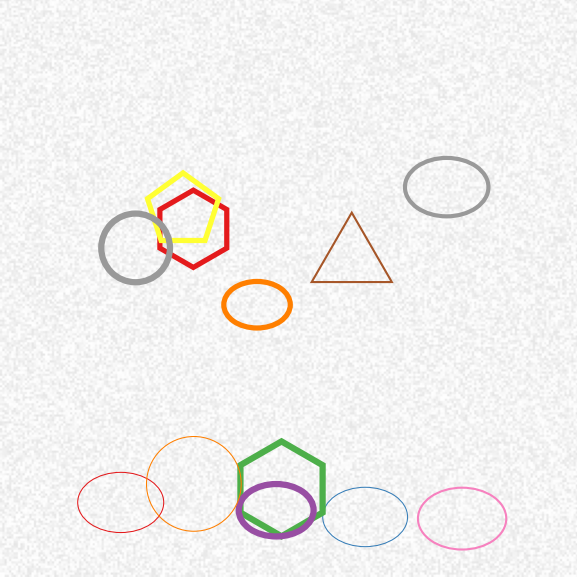[{"shape": "oval", "thickness": 0.5, "radius": 0.37, "center": [0.209, 0.129]}, {"shape": "hexagon", "thickness": 2.5, "radius": 0.33, "center": [0.335, 0.603]}, {"shape": "oval", "thickness": 0.5, "radius": 0.37, "center": [0.632, 0.104]}, {"shape": "hexagon", "thickness": 3, "radius": 0.41, "center": [0.487, 0.153]}, {"shape": "oval", "thickness": 3, "radius": 0.32, "center": [0.478, 0.116]}, {"shape": "oval", "thickness": 2.5, "radius": 0.29, "center": [0.445, 0.471]}, {"shape": "circle", "thickness": 0.5, "radius": 0.41, "center": [0.336, 0.161]}, {"shape": "pentagon", "thickness": 2.5, "radius": 0.32, "center": [0.317, 0.635]}, {"shape": "triangle", "thickness": 1, "radius": 0.4, "center": [0.609, 0.551]}, {"shape": "oval", "thickness": 1, "radius": 0.38, "center": [0.8, 0.101]}, {"shape": "circle", "thickness": 3, "radius": 0.3, "center": [0.235, 0.57]}, {"shape": "oval", "thickness": 2, "radius": 0.36, "center": [0.774, 0.675]}]